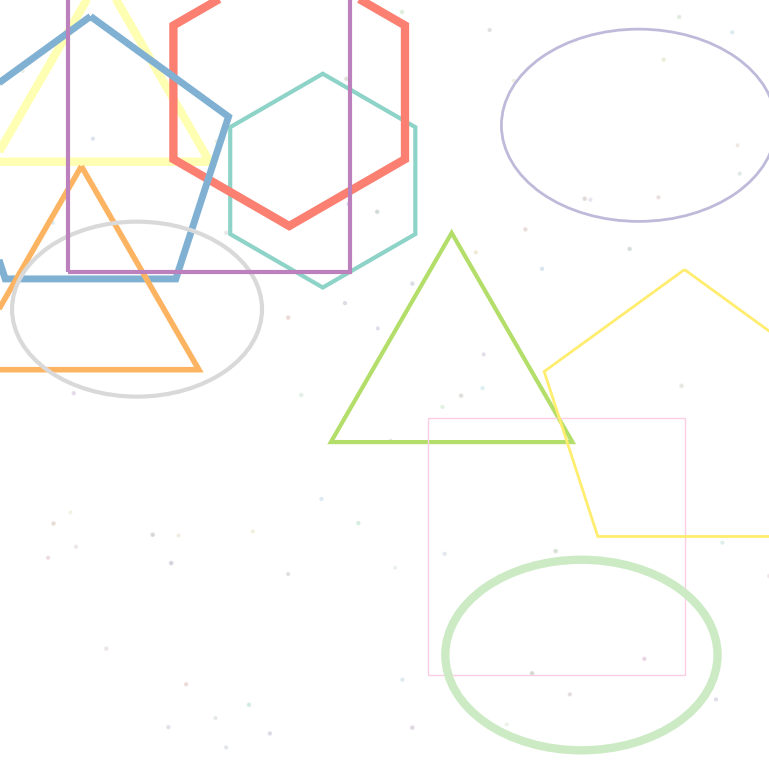[{"shape": "hexagon", "thickness": 1.5, "radius": 0.69, "center": [0.419, 0.765]}, {"shape": "triangle", "thickness": 3, "radius": 0.81, "center": [0.132, 0.871]}, {"shape": "oval", "thickness": 1, "radius": 0.89, "center": [0.83, 0.837]}, {"shape": "hexagon", "thickness": 3, "radius": 0.87, "center": [0.376, 0.88]}, {"shape": "pentagon", "thickness": 2.5, "radius": 0.94, "center": [0.118, 0.79]}, {"shape": "triangle", "thickness": 2, "radius": 0.88, "center": [0.106, 0.608]}, {"shape": "triangle", "thickness": 1.5, "radius": 0.91, "center": [0.587, 0.516]}, {"shape": "square", "thickness": 0.5, "radius": 0.83, "center": [0.723, 0.29]}, {"shape": "oval", "thickness": 1.5, "radius": 0.81, "center": [0.178, 0.599]}, {"shape": "square", "thickness": 1.5, "radius": 0.91, "center": [0.271, 0.83]}, {"shape": "oval", "thickness": 3, "radius": 0.88, "center": [0.755, 0.149]}, {"shape": "pentagon", "thickness": 1, "radius": 0.96, "center": [0.889, 0.458]}]